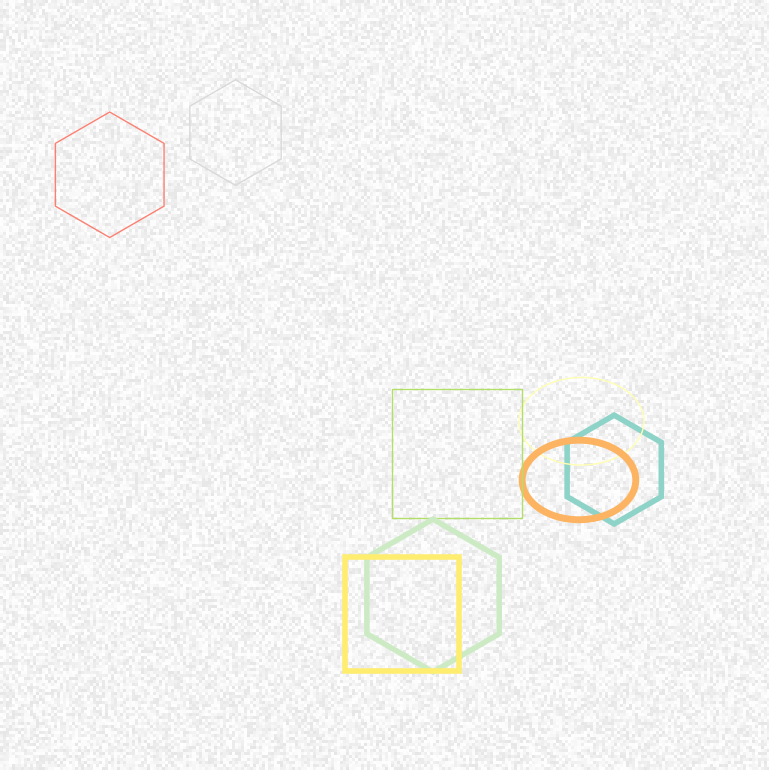[{"shape": "hexagon", "thickness": 2, "radius": 0.35, "center": [0.798, 0.39]}, {"shape": "oval", "thickness": 0.5, "radius": 0.41, "center": [0.755, 0.453]}, {"shape": "hexagon", "thickness": 0.5, "radius": 0.41, "center": [0.142, 0.773]}, {"shape": "oval", "thickness": 2.5, "radius": 0.37, "center": [0.752, 0.377]}, {"shape": "square", "thickness": 0.5, "radius": 0.42, "center": [0.594, 0.411]}, {"shape": "hexagon", "thickness": 0.5, "radius": 0.34, "center": [0.306, 0.828]}, {"shape": "hexagon", "thickness": 2, "radius": 0.5, "center": [0.562, 0.227]}, {"shape": "square", "thickness": 2, "radius": 0.37, "center": [0.522, 0.203]}]